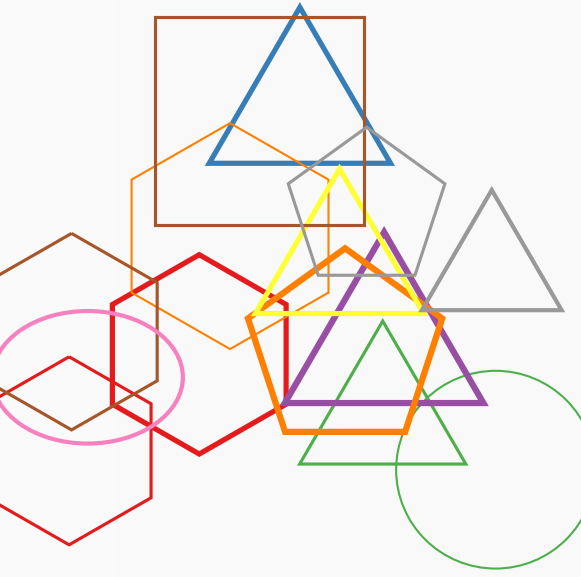[{"shape": "hexagon", "thickness": 1.5, "radius": 0.81, "center": [0.119, 0.219]}, {"shape": "hexagon", "thickness": 2.5, "radius": 0.86, "center": [0.343, 0.386]}, {"shape": "triangle", "thickness": 2.5, "radius": 0.9, "center": [0.516, 0.806]}, {"shape": "triangle", "thickness": 1.5, "radius": 0.83, "center": [0.658, 0.278]}, {"shape": "circle", "thickness": 1, "radius": 0.86, "center": [0.853, 0.186]}, {"shape": "triangle", "thickness": 3, "radius": 0.99, "center": [0.661, 0.4]}, {"shape": "hexagon", "thickness": 1, "radius": 0.98, "center": [0.396, 0.59]}, {"shape": "pentagon", "thickness": 3, "radius": 0.88, "center": [0.594, 0.393]}, {"shape": "triangle", "thickness": 2.5, "radius": 0.84, "center": [0.584, 0.54]}, {"shape": "hexagon", "thickness": 1.5, "radius": 0.85, "center": [0.123, 0.425]}, {"shape": "square", "thickness": 1.5, "radius": 0.9, "center": [0.446, 0.79]}, {"shape": "oval", "thickness": 2, "radius": 0.82, "center": [0.151, 0.346]}, {"shape": "triangle", "thickness": 2, "radius": 0.69, "center": [0.846, 0.531]}, {"shape": "pentagon", "thickness": 1.5, "radius": 0.71, "center": [0.631, 0.637]}]